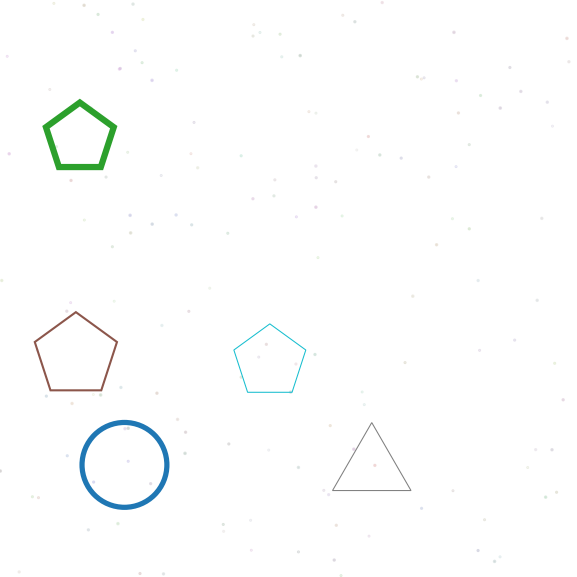[{"shape": "circle", "thickness": 2.5, "radius": 0.37, "center": [0.216, 0.194]}, {"shape": "pentagon", "thickness": 3, "radius": 0.31, "center": [0.138, 0.76]}, {"shape": "pentagon", "thickness": 1, "radius": 0.37, "center": [0.131, 0.384]}, {"shape": "triangle", "thickness": 0.5, "radius": 0.39, "center": [0.644, 0.189]}, {"shape": "pentagon", "thickness": 0.5, "radius": 0.33, "center": [0.467, 0.373]}]